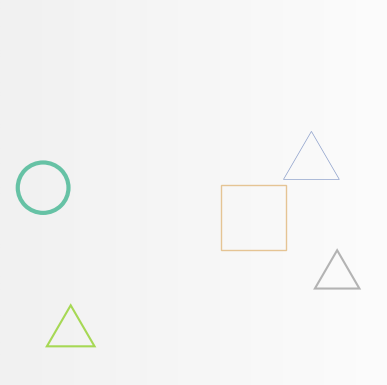[{"shape": "circle", "thickness": 3, "radius": 0.33, "center": [0.111, 0.513]}, {"shape": "triangle", "thickness": 0.5, "radius": 0.42, "center": [0.804, 0.576]}, {"shape": "triangle", "thickness": 1.5, "radius": 0.36, "center": [0.182, 0.136]}, {"shape": "square", "thickness": 1, "radius": 0.42, "center": [0.655, 0.436]}, {"shape": "triangle", "thickness": 1.5, "radius": 0.33, "center": [0.87, 0.284]}]